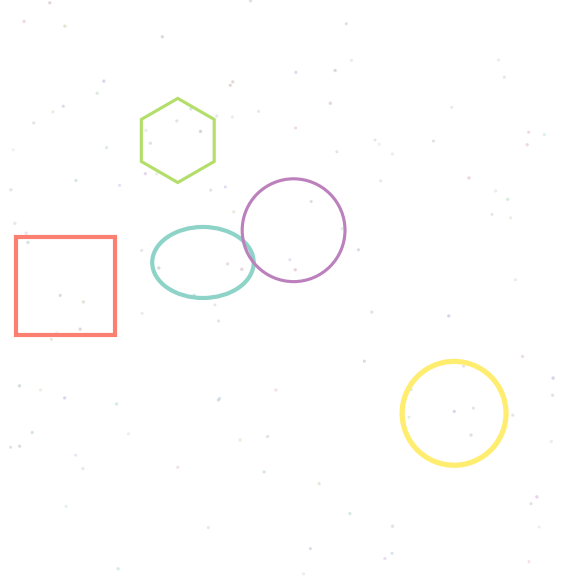[{"shape": "oval", "thickness": 2, "radius": 0.44, "center": [0.351, 0.545]}, {"shape": "square", "thickness": 2, "radius": 0.43, "center": [0.113, 0.504]}, {"shape": "hexagon", "thickness": 1.5, "radius": 0.36, "center": [0.308, 0.756]}, {"shape": "circle", "thickness": 1.5, "radius": 0.45, "center": [0.508, 0.6]}, {"shape": "circle", "thickness": 2.5, "radius": 0.45, "center": [0.786, 0.283]}]